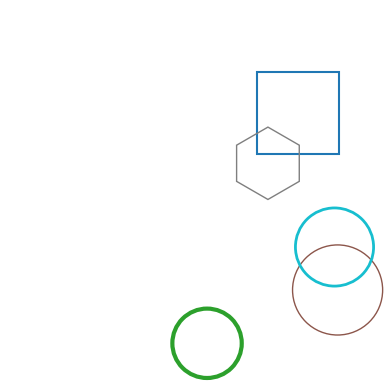[{"shape": "square", "thickness": 1.5, "radius": 0.53, "center": [0.773, 0.706]}, {"shape": "circle", "thickness": 3, "radius": 0.45, "center": [0.538, 0.108]}, {"shape": "circle", "thickness": 1, "radius": 0.58, "center": [0.877, 0.247]}, {"shape": "hexagon", "thickness": 1, "radius": 0.47, "center": [0.696, 0.576]}, {"shape": "circle", "thickness": 2, "radius": 0.51, "center": [0.869, 0.358]}]